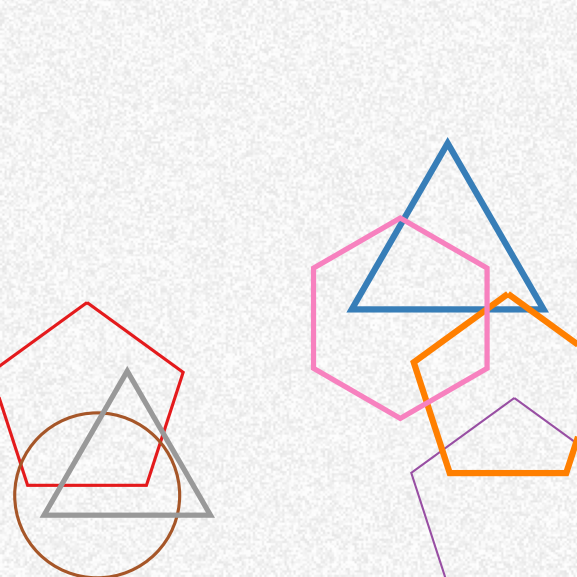[{"shape": "pentagon", "thickness": 1.5, "radius": 0.87, "center": [0.151, 0.3]}, {"shape": "triangle", "thickness": 3, "radius": 0.96, "center": [0.775, 0.559]}, {"shape": "pentagon", "thickness": 1, "radius": 0.94, "center": [0.891, 0.122]}, {"shape": "pentagon", "thickness": 3, "radius": 0.86, "center": [0.88, 0.319]}, {"shape": "circle", "thickness": 1.5, "radius": 0.71, "center": [0.168, 0.141]}, {"shape": "hexagon", "thickness": 2.5, "radius": 0.87, "center": [0.693, 0.448]}, {"shape": "triangle", "thickness": 2.5, "radius": 0.83, "center": [0.22, 0.19]}]